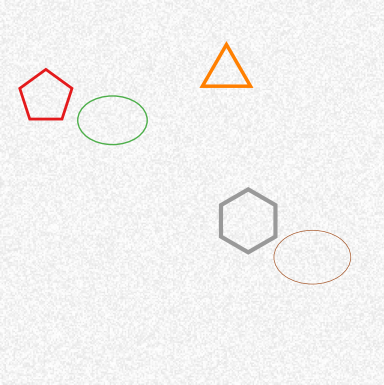[{"shape": "pentagon", "thickness": 2, "radius": 0.36, "center": [0.119, 0.748]}, {"shape": "oval", "thickness": 1, "radius": 0.45, "center": [0.292, 0.688]}, {"shape": "triangle", "thickness": 2.5, "radius": 0.36, "center": [0.588, 0.812]}, {"shape": "oval", "thickness": 0.5, "radius": 0.5, "center": [0.811, 0.332]}, {"shape": "hexagon", "thickness": 3, "radius": 0.41, "center": [0.645, 0.426]}]